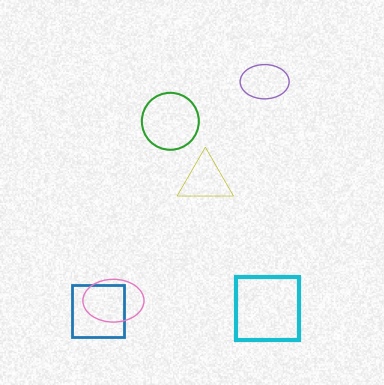[{"shape": "square", "thickness": 2, "radius": 0.34, "center": [0.255, 0.193]}, {"shape": "circle", "thickness": 1.5, "radius": 0.37, "center": [0.442, 0.685]}, {"shape": "oval", "thickness": 1, "radius": 0.32, "center": [0.687, 0.788]}, {"shape": "oval", "thickness": 1, "radius": 0.4, "center": [0.295, 0.219]}, {"shape": "triangle", "thickness": 0.5, "radius": 0.42, "center": [0.533, 0.533]}, {"shape": "square", "thickness": 3, "radius": 0.41, "center": [0.695, 0.198]}]